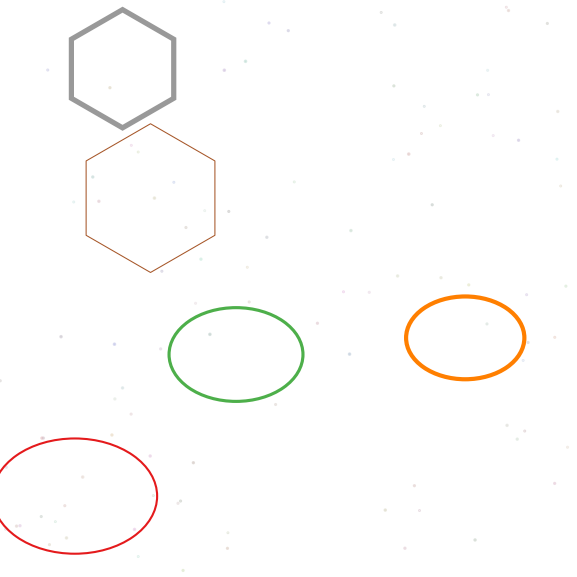[{"shape": "oval", "thickness": 1, "radius": 0.71, "center": [0.13, 0.14]}, {"shape": "oval", "thickness": 1.5, "radius": 0.58, "center": [0.409, 0.385]}, {"shape": "oval", "thickness": 2, "radius": 0.51, "center": [0.806, 0.414]}, {"shape": "hexagon", "thickness": 0.5, "radius": 0.64, "center": [0.261, 0.656]}, {"shape": "hexagon", "thickness": 2.5, "radius": 0.51, "center": [0.212, 0.88]}]